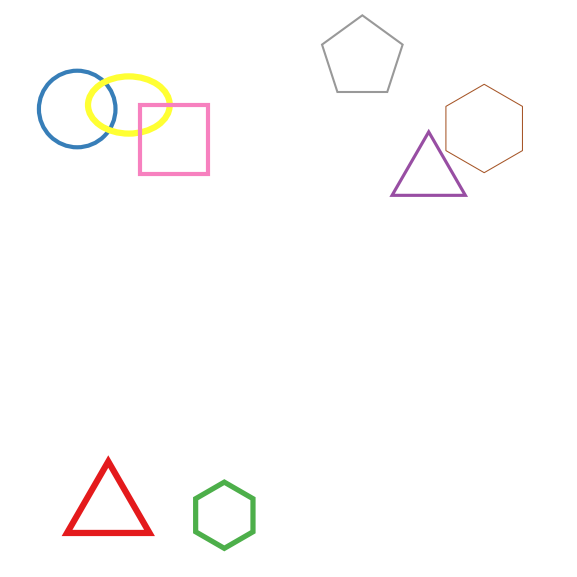[{"shape": "triangle", "thickness": 3, "radius": 0.41, "center": [0.188, 0.117]}, {"shape": "circle", "thickness": 2, "radius": 0.33, "center": [0.134, 0.81]}, {"shape": "hexagon", "thickness": 2.5, "radius": 0.29, "center": [0.388, 0.107]}, {"shape": "triangle", "thickness": 1.5, "radius": 0.37, "center": [0.742, 0.698]}, {"shape": "oval", "thickness": 3, "radius": 0.35, "center": [0.223, 0.817]}, {"shape": "hexagon", "thickness": 0.5, "radius": 0.38, "center": [0.838, 0.777]}, {"shape": "square", "thickness": 2, "radius": 0.3, "center": [0.301, 0.758]}, {"shape": "pentagon", "thickness": 1, "radius": 0.37, "center": [0.627, 0.899]}]